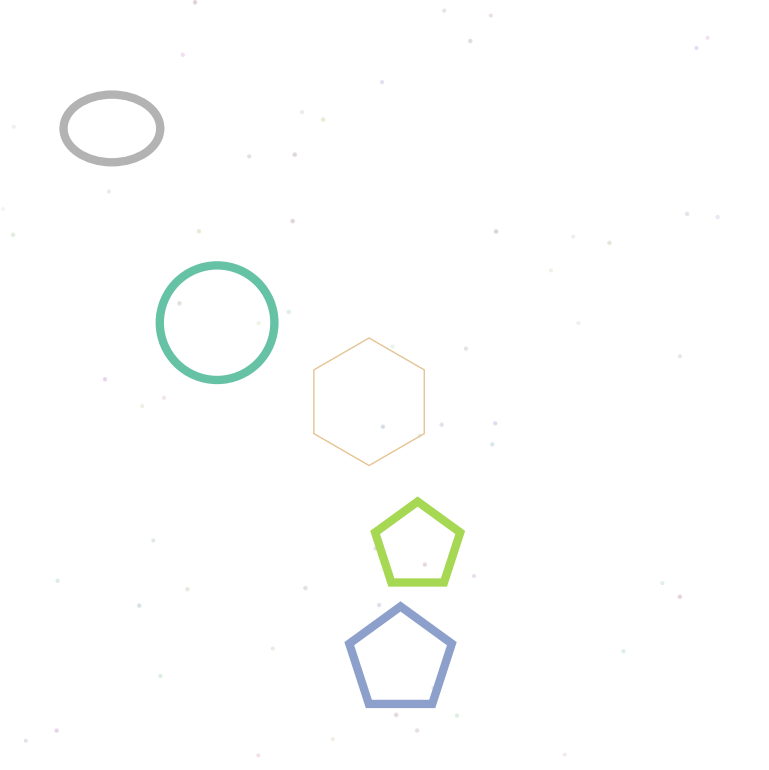[{"shape": "circle", "thickness": 3, "radius": 0.37, "center": [0.282, 0.581]}, {"shape": "pentagon", "thickness": 3, "radius": 0.35, "center": [0.52, 0.142]}, {"shape": "pentagon", "thickness": 3, "radius": 0.29, "center": [0.542, 0.291]}, {"shape": "hexagon", "thickness": 0.5, "radius": 0.41, "center": [0.479, 0.478]}, {"shape": "oval", "thickness": 3, "radius": 0.31, "center": [0.145, 0.833]}]